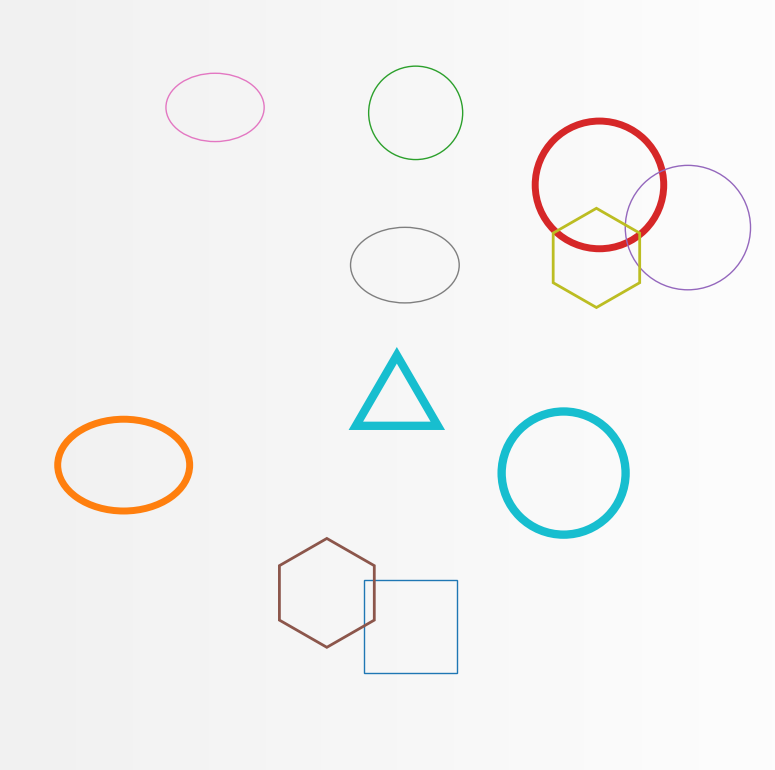[{"shape": "square", "thickness": 0.5, "radius": 0.3, "center": [0.53, 0.186]}, {"shape": "oval", "thickness": 2.5, "radius": 0.43, "center": [0.16, 0.396]}, {"shape": "circle", "thickness": 0.5, "radius": 0.3, "center": [0.536, 0.853]}, {"shape": "circle", "thickness": 2.5, "radius": 0.41, "center": [0.773, 0.76]}, {"shape": "circle", "thickness": 0.5, "radius": 0.4, "center": [0.888, 0.704]}, {"shape": "hexagon", "thickness": 1, "radius": 0.35, "center": [0.422, 0.23]}, {"shape": "oval", "thickness": 0.5, "radius": 0.32, "center": [0.277, 0.86]}, {"shape": "oval", "thickness": 0.5, "radius": 0.35, "center": [0.522, 0.656]}, {"shape": "hexagon", "thickness": 1, "radius": 0.32, "center": [0.77, 0.665]}, {"shape": "circle", "thickness": 3, "radius": 0.4, "center": [0.727, 0.386]}, {"shape": "triangle", "thickness": 3, "radius": 0.31, "center": [0.512, 0.478]}]